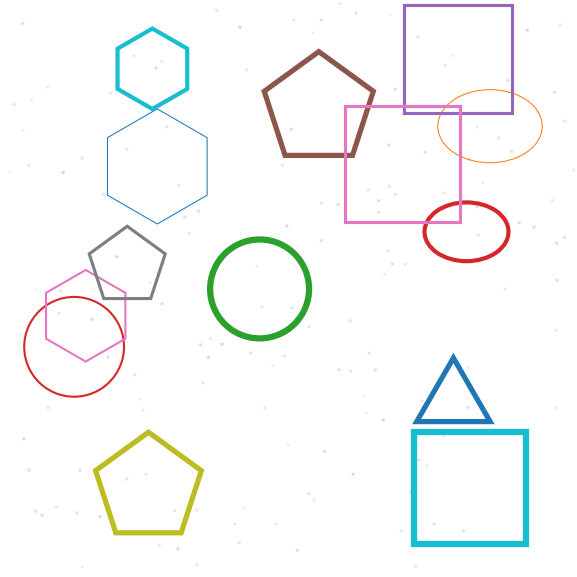[{"shape": "hexagon", "thickness": 0.5, "radius": 0.5, "center": [0.272, 0.711]}, {"shape": "triangle", "thickness": 2.5, "radius": 0.37, "center": [0.785, 0.306]}, {"shape": "oval", "thickness": 0.5, "radius": 0.45, "center": [0.849, 0.781]}, {"shape": "circle", "thickness": 3, "radius": 0.43, "center": [0.45, 0.499]}, {"shape": "oval", "thickness": 2, "radius": 0.36, "center": [0.808, 0.598]}, {"shape": "circle", "thickness": 1, "radius": 0.43, "center": [0.128, 0.399]}, {"shape": "square", "thickness": 1.5, "radius": 0.47, "center": [0.793, 0.897]}, {"shape": "pentagon", "thickness": 2.5, "radius": 0.5, "center": [0.552, 0.81]}, {"shape": "square", "thickness": 1.5, "radius": 0.5, "center": [0.697, 0.715]}, {"shape": "hexagon", "thickness": 1, "radius": 0.4, "center": [0.148, 0.452]}, {"shape": "pentagon", "thickness": 1.5, "radius": 0.35, "center": [0.22, 0.538]}, {"shape": "pentagon", "thickness": 2.5, "radius": 0.48, "center": [0.257, 0.154]}, {"shape": "hexagon", "thickness": 2, "radius": 0.35, "center": [0.264, 0.88]}, {"shape": "square", "thickness": 3, "radius": 0.48, "center": [0.814, 0.154]}]